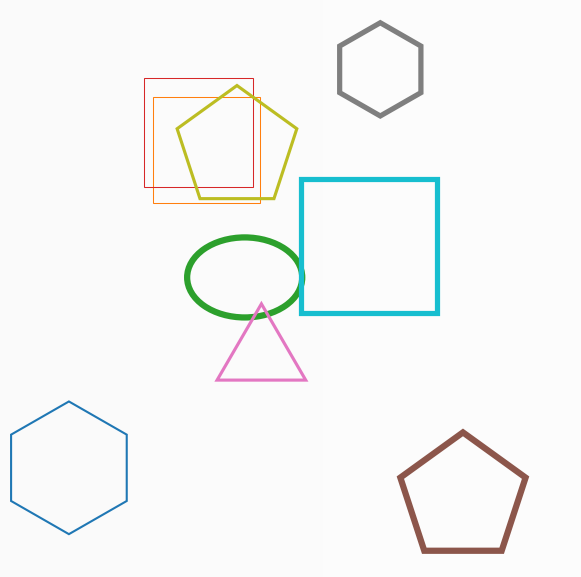[{"shape": "hexagon", "thickness": 1, "radius": 0.57, "center": [0.119, 0.189]}, {"shape": "square", "thickness": 0.5, "radius": 0.46, "center": [0.356, 0.739]}, {"shape": "oval", "thickness": 3, "radius": 0.49, "center": [0.421, 0.519]}, {"shape": "square", "thickness": 0.5, "radius": 0.47, "center": [0.342, 0.769]}, {"shape": "pentagon", "thickness": 3, "radius": 0.57, "center": [0.797, 0.137]}, {"shape": "triangle", "thickness": 1.5, "radius": 0.44, "center": [0.45, 0.385]}, {"shape": "hexagon", "thickness": 2.5, "radius": 0.4, "center": [0.654, 0.879]}, {"shape": "pentagon", "thickness": 1.5, "radius": 0.54, "center": [0.408, 0.743]}, {"shape": "square", "thickness": 2.5, "radius": 0.58, "center": [0.635, 0.573]}]